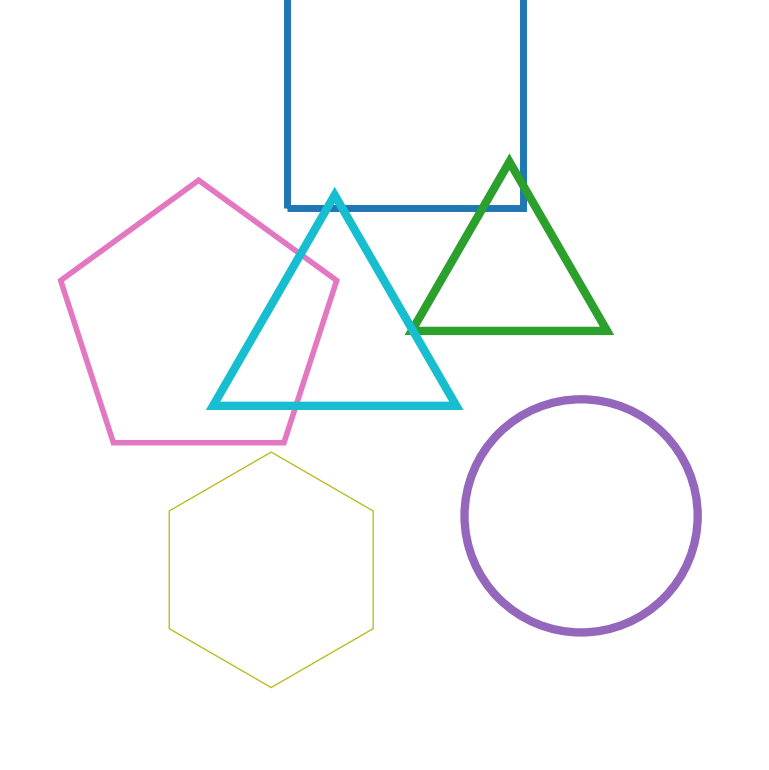[{"shape": "square", "thickness": 2.5, "radius": 0.77, "center": [0.526, 0.883]}, {"shape": "triangle", "thickness": 3, "radius": 0.73, "center": [0.662, 0.643]}, {"shape": "circle", "thickness": 3, "radius": 0.76, "center": [0.755, 0.33]}, {"shape": "pentagon", "thickness": 2, "radius": 0.94, "center": [0.258, 0.577]}, {"shape": "hexagon", "thickness": 0.5, "radius": 0.76, "center": [0.352, 0.26]}, {"shape": "triangle", "thickness": 3, "radius": 0.91, "center": [0.435, 0.564]}]